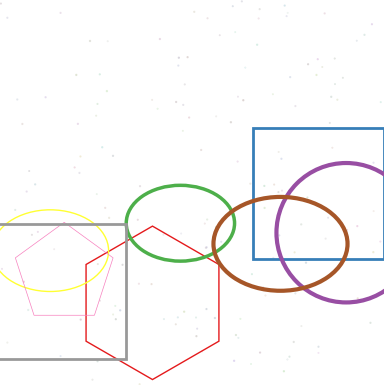[{"shape": "hexagon", "thickness": 1, "radius": 1.0, "center": [0.396, 0.213]}, {"shape": "square", "thickness": 2, "radius": 0.85, "center": [0.827, 0.497]}, {"shape": "oval", "thickness": 2.5, "radius": 0.7, "center": [0.469, 0.42]}, {"shape": "circle", "thickness": 3, "radius": 0.91, "center": [0.899, 0.396]}, {"shape": "oval", "thickness": 1, "radius": 0.76, "center": [0.131, 0.349]}, {"shape": "oval", "thickness": 3, "radius": 0.87, "center": [0.729, 0.367]}, {"shape": "pentagon", "thickness": 0.5, "radius": 0.67, "center": [0.167, 0.289]}, {"shape": "square", "thickness": 2, "radius": 0.88, "center": [0.152, 0.243]}]